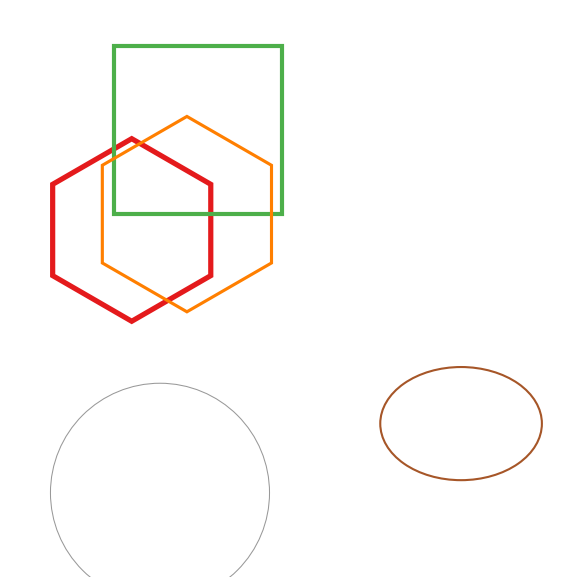[{"shape": "hexagon", "thickness": 2.5, "radius": 0.79, "center": [0.228, 0.601]}, {"shape": "square", "thickness": 2, "radius": 0.73, "center": [0.343, 0.773]}, {"shape": "hexagon", "thickness": 1.5, "radius": 0.85, "center": [0.324, 0.628]}, {"shape": "oval", "thickness": 1, "radius": 0.7, "center": [0.798, 0.266]}, {"shape": "circle", "thickness": 0.5, "radius": 0.95, "center": [0.277, 0.146]}]